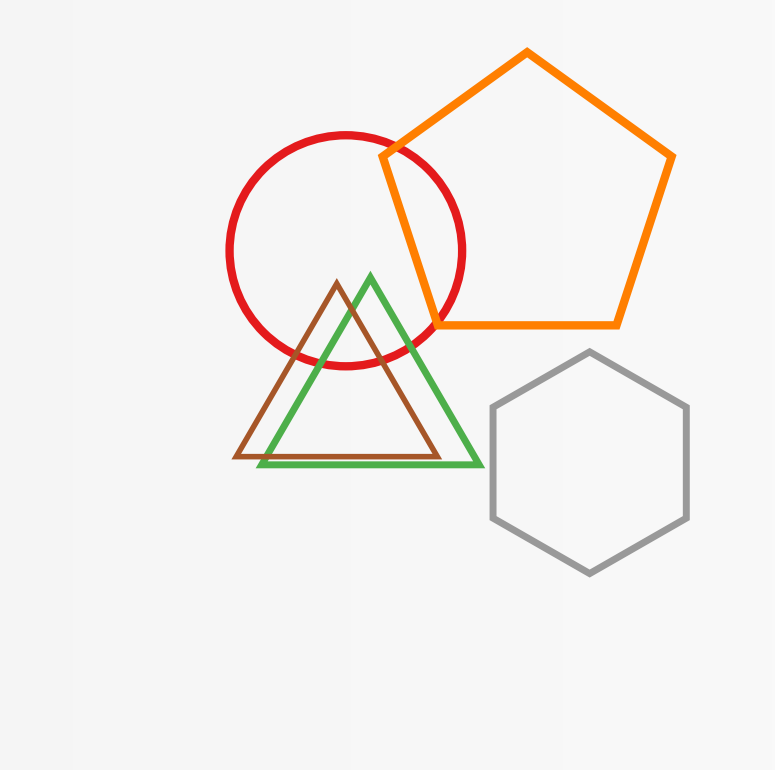[{"shape": "circle", "thickness": 3, "radius": 0.75, "center": [0.446, 0.674]}, {"shape": "triangle", "thickness": 2.5, "radius": 0.81, "center": [0.478, 0.477]}, {"shape": "pentagon", "thickness": 3, "radius": 0.98, "center": [0.68, 0.736]}, {"shape": "triangle", "thickness": 2, "radius": 0.75, "center": [0.435, 0.482]}, {"shape": "hexagon", "thickness": 2.5, "radius": 0.72, "center": [0.761, 0.399]}]